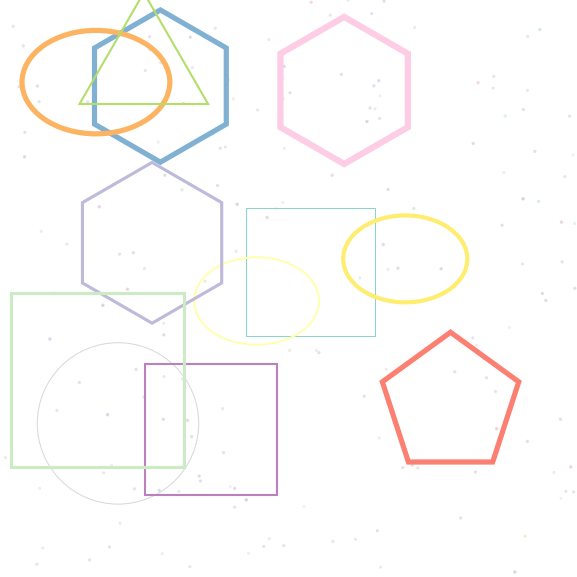[{"shape": "square", "thickness": 0.5, "radius": 0.56, "center": [0.538, 0.528]}, {"shape": "oval", "thickness": 1, "radius": 0.54, "center": [0.444, 0.478]}, {"shape": "hexagon", "thickness": 1.5, "radius": 0.7, "center": [0.263, 0.579]}, {"shape": "pentagon", "thickness": 2.5, "radius": 0.62, "center": [0.78, 0.3]}, {"shape": "hexagon", "thickness": 2.5, "radius": 0.66, "center": [0.278, 0.85]}, {"shape": "oval", "thickness": 2.5, "radius": 0.64, "center": [0.166, 0.857]}, {"shape": "triangle", "thickness": 1, "radius": 0.64, "center": [0.249, 0.883]}, {"shape": "hexagon", "thickness": 3, "radius": 0.64, "center": [0.596, 0.843]}, {"shape": "circle", "thickness": 0.5, "radius": 0.7, "center": [0.204, 0.266]}, {"shape": "square", "thickness": 1, "radius": 0.57, "center": [0.365, 0.255]}, {"shape": "square", "thickness": 1.5, "radius": 0.75, "center": [0.168, 0.341]}, {"shape": "oval", "thickness": 2, "radius": 0.54, "center": [0.702, 0.551]}]